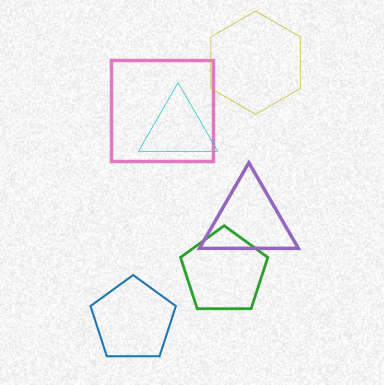[{"shape": "pentagon", "thickness": 1.5, "radius": 0.58, "center": [0.346, 0.169]}, {"shape": "pentagon", "thickness": 2, "radius": 0.6, "center": [0.582, 0.295]}, {"shape": "triangle", "thickness": 2.5, "radius": 0.74, "center": [0.646, 0.429]}, {"shape": "square", "thickness": 2.5, "radius": 0.66, "center": [0.42, 0.713]}, {"shape": "hexagon", "thickness": 0.5, "radius": 0.67, "center": [0.664, 0.837]}, {"shape": "triangle", "thickness": 0.5, "radius": 0.59, "center": [0.463, 0.666]}]